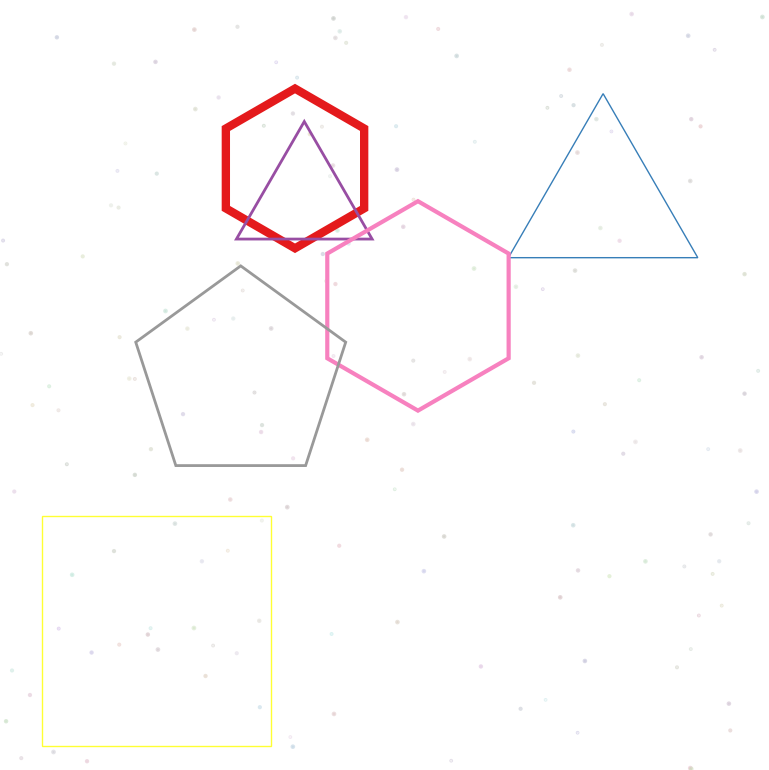[{"shape": "hexagon", "thickness": 3, "radius": 0.52, "center": [0.383, 0.781]}, {"shape": "triangle", "thickness": 0.5, "radius": 0.71, "center": [0.783, 0.736]}, {"shape": "triangle", "thickness": 1, "radius": 0.51, "center": [0.395, 0.74]}, {"shape": "square", "thickness": 0.5, "radius": 0.74, "center": [0.203, 0.181]}, {"shape": "hexagon", "thickness": 1.5, "radius": 0.68, "center": [0.543, 0.603]}, {"shape": "pentagon", "thickness": 1, "radius": 0.72, "center": [0.313, 0.511]}]